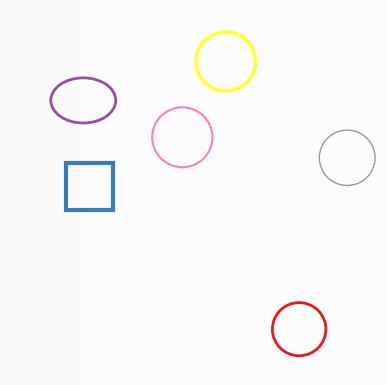[{"shape": "circle", "thickness": 2, "radius": 0.35, "center": [0.772, 0.145]}, {"shape": "square", "thickness": 3, "radius": 0.31, "center": [0.231, 0.515]}, {"shape": "oval", "thickness": 2, "radius": 0.42, "center": [0.215, 0.739]}, {"shape": "circle", "thickness": 2.5, "radius": 0.38, "center": [0.583, 0.84]}, {"shape": "circle", "thickness": 1.5, "radius": 0.39, "center": [0.471, 0.643]}, {"shape": "circle", "thickness": 1, "radius": 0.36, "center": [0.896, 0.59]}]